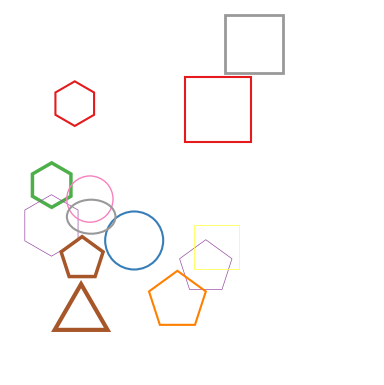[{"shape": "hexagon", "thickness": 1.5, "radius": 0.29, "center": [0.194, 0.731]}, {"shape": "square", "thickness": 1.5, "radius": 0.42, "center": [0.567, 0.716]}, {"shape": "circle", "thickness": 1.5, "radius": 0.38, "center": [0.349, 0.375]}, {"shape": "hexagon", "thickness": 2.5, "radius": 0.29, "center": [0.134, 0.519]}, {"shape": "hexagon", "thickness": 0.5, "radius": 0.4, "center": [0.134, 0.414]}, {"shape": "pentagon", "thickness": 0.5, "radius": 0.36, "center": [0.534, 0.306]}, {"shape": "pentagon", "thickness": 1.5, "radius": 0.39, "center": [0.461, 0.219]}, {"shape": "square", "thickness": 0.5, "radius": 0.29, "center": [0.562, 0.359]}, {"shape": "pentagon", "thickness": 2.5, "radius": 0.29, "center": [0.213, 0.328]}, {"shape": "triangle", "thickness": 3, "radius": 0.4, "center": [0.211, 0.183]}, {"shape": "circle", "thickness": 1, "radius": 0.3, "center": [0.234, 0.483]}, {"shape": "square", "thickness": 2, "radius": 0.38, "center": [0.66, 0.885]}, {"shape": "oval", "thickness": 1.5, "radius": 0.32, "center": [0.237, 0.437]}]